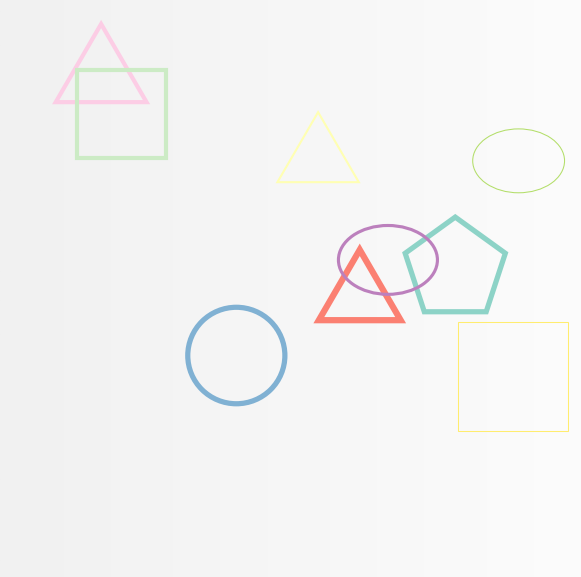[{"shape": "pentagon", "thickness": 2.5, "radius": 0.45, "center": [0.783, 0.533]}, {"shape": "triangle", "thickness": 1, "radius": 0.4, "center": [0.547, 0.724]}, {"shape": "triangle", "thickness": 3, "radius": 0.41, "center": [0.619, 0.485]}, {"shape": "circle", "thickness": 2.5, "radius": 0.42, "center": [0.407, 0.384]}, {"shape": "oval", "thickness": 0.5, "radius": 0.4, "center": [0.892, 0.721]}, {"shape": "triangle", "thickness": 2, "radius": 0.45, "center": [0.174, 0.867]}, {"shape": "oval", "thickness": 1.5, "radius": 0.43, "center": [0.667, 0.549]}, {"shape": "square", "thickness": 2, "radius": 0.38, "center": [0.209, 0.801]}, {"shape": "square", "thickness": 0.5, "radius": 0.47, "center": [0.883, 0.347]}]